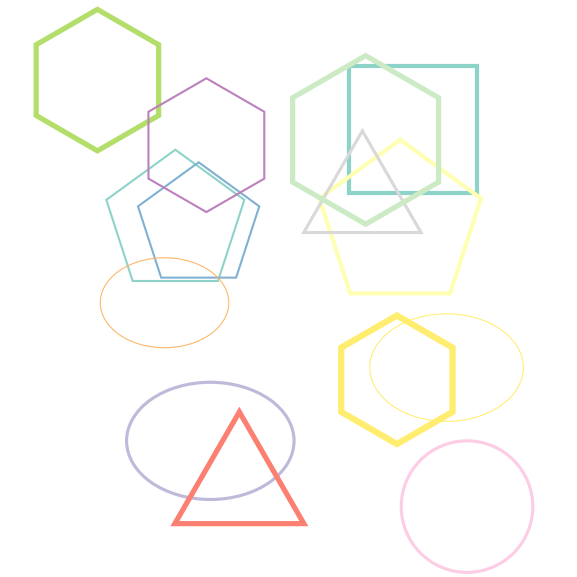[{"shape": "pentagon", "thickness": 1, "radius": 0.63, "center": [0.304, 0.614]}, {"shape": "square", "thickness": 2, "radius": 0.55, "center": [0.716, 0.775]}, {"shape": "pentagon", "thickness": 2, "radius": 0.74, "center": [0.693, 0.61]}, {"shape": "oval", "thickness": 1.5, "radius": 0.72, "center": [0.364, 0.236]}, {"shape": "triangle", "thickness": 2.5, "radius": 0.64, "center": [0.414, 0.157]}, {"shape": "pentagon", "thickness": 1, "radius": 0.55, "center": [0.344, 0.608]}, {"shape": "oval", "thickness": 0.5, "radius": 0.56, "center": [0.285, 0.475]}, {"shape": "hexagon", "thickness": 2.5, "radius": 0.61, "center": [0.169, 0.86]}, {"shape": "circle", "thickness": 1.5, "radius": 0.57, "center": [0.809, 0.122]}, {"shape": "triangle", "thickness": 1.5, "radius": 0.59, "center": [0.627, 0.655]}, {"shape": "hexagon", "thickness": 1, "radius": 0.58, "center": [0.357, 0.748]}, {"shape": "hexagon", "thickness": 2.5, "radius": 0.73, "center": [0.633, 0.757]}, {"shape": "hexagon", "thickness": 3, "radius": 0.56, "center": [0.687, 0.342]}, {"shape": "oval", "thickness": 0.5, "radius": 0.66, "center": [0.773, 0.363]}]